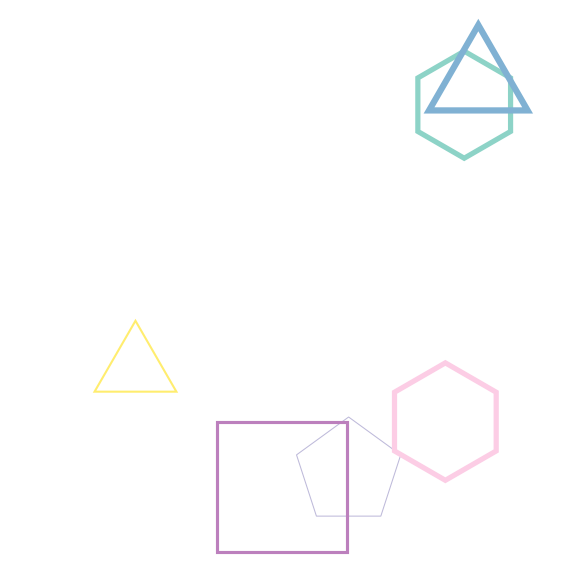[{"shape": "hexagon", "thickness": 2.5, "radius": 0.46, "center": [0.804, 0.818]}, {"shape": "pentagon", "thickness": 0.5, "radius": 0.47, "center": [0.604, 0.182]}, {"shape": "triangle", "thickness": 3, "radius": 0.49, "center": [0.828, 0.857]}, {"shape": "hexagon", "thickness": 2.5, "radius": 0.51, "center": [0.771, 0.269]}, {"shape": "square", "thickness": 1.5, "radius": 0.56, "center": [0.489, 0.156]}, {"shape": "triangle", "thickness": 1, "radius": 0.41, "center": [0.235, 0.362]}]